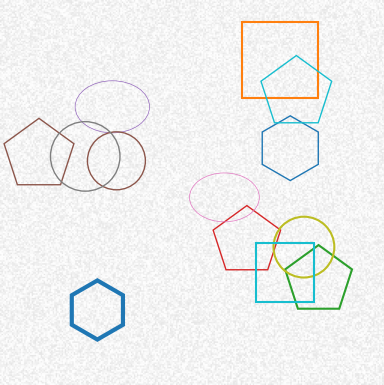[{"shape": "hexagon", "thickness": 3, "radius": 0.38, "center": [0.253, 0.195]}, {"shape": "hexagon", "thickness": 1, "radius": 0.42, "center": [0.754, 0.615]}, {"shape": "square", "thickness": 1.5, "radius": 0.49, "center": [0.727, 0.844]}, {"shape": "pentagon", "thickness": 1.5, "radius": 0.46, "center": [0.827, 0.272]}, {"shape": "pentagon", "thickness": 1, "radius": 0.46, "center": [0.641, 0.374]}, {"shape": "oval", "thickness": 0.5, "radius": 0.48, "center": [0.292, 0.723]}, {"shape": "circle", "thickness": 1, "radius": 0.38, "center": [0.302, 0.582]}, {"shape": "pentagon", "thickness": 1, "radius": 0.48, "center": [0.101, 0.597]}, {"shape": "oval", "thickness": 0.5, "radius": 0.45, "center": [0.583, 0.487]}, {"shape": "circle", "thickness": 1, "radius": 0.45, "center": [0.221, 0.594]}, {"shape": "circle", "thickness": 1.5, "radius": 0.39, "center": [0.789, 0.358]}, {"shape": "pentagon", "thickness": 1, "radius": 0.48, "center": [0.77, 0.759]}, {"shape": "square", "thickness": 1.5, "radius": 0.38, "center": [0.741, 0.292]}]